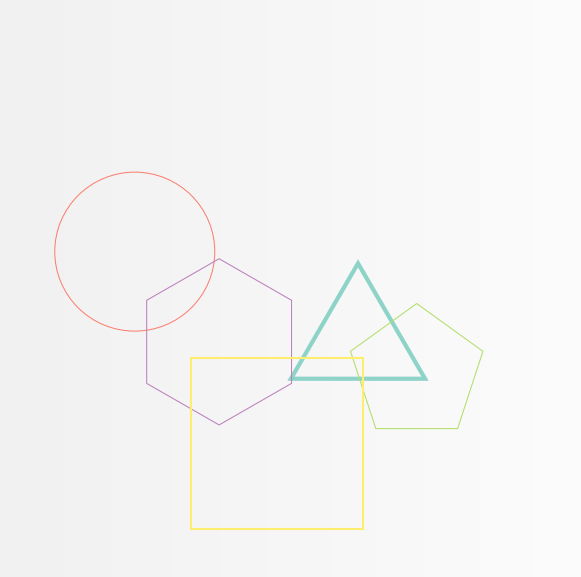[{"shape": "triangle", "thickness": 2, "radius": 0.67, "center": [0.616, 0.41]}, {"shape": "circle", "thickness": 0.5, "radius": 0.69, "center": [0.232, 0.563]}, {"shape": "pentagon", "thickness": 0.5, "radius": 0.6, "center": [0.717, 0.354]}, {"shape": "hexagon", "thickness": 0.5, "radius": 0.72, "center": [0.377, 0.407]}, {"shape": "square", "thickness": 1, "radius": 0.74, "center": [0.476, 0.231]}]